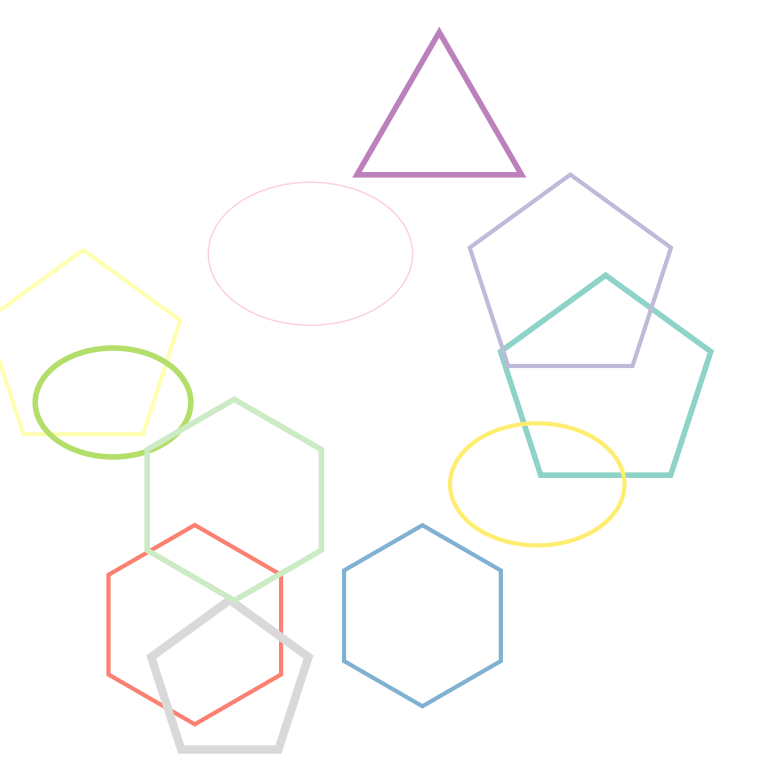[{"shape": "pentagon", "thickness": 2, "radius": 0.72, "center": [0.787, 0.499]}, {"shape": "pentagon", "thickness": 1.5, "radius": 0.66, "center": [0.108, 0.543]}, {"shape": "pentagon", "thickness": 1.5, "radius": 0.69, "center": [0.741, 0.636]}, {"shape": "hexagon", "thickness": 1.5, "radius": 0.65, "center": [0.253, 0.189]}, {"shape": "hexagon", "thickness": 1.5, "radius": 0.59, "center": [0.549, 0.2]}, {"shape": "oval", "thickness": 2, "radius": 0.51, "center": [0.147, 0.477]}, {"shape": "oval", "thickness": 0.5, "radius": 0.66, "center": [0.403, 0.67]}, {"shape": "pentagon", "thickness": 3, "radius": 0.54, "center": [0.298, 0.113]}, {"shape": "triangle", "thickness": 2, "radius": 0.62, "center": [0.57, 0.835]}, {"shape": "hexagon", "thickness": 2, "radius": 0.65, "center": [0.304, 0.351]}, {"shape": "oval", "thickness": 1.5, "radius": 0.57, "center": [0.698, 0.371]}]